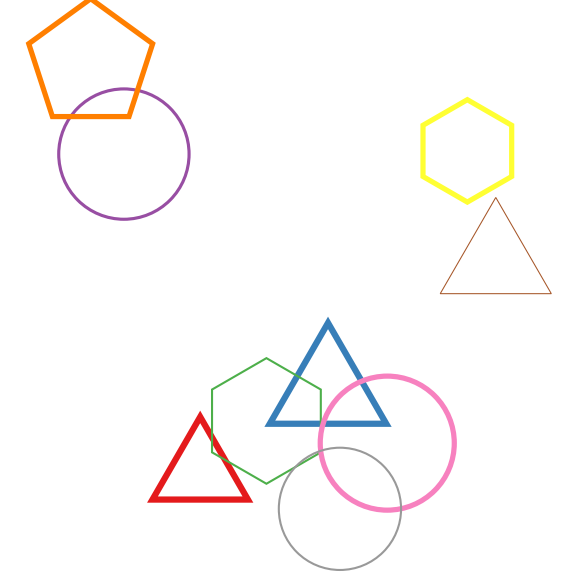[{"shape": "triangle", "thickness": 3, "radius": 0.48, "center": [0.347, 0.182]}, {"shape": "triangle", "thickness": 3, "radius": 0.58, "center": [0.568, 0.324]}, {"shape": "hexagon", "thickness": 1, "radius": 0.54, "center": [0.461, 0.27]}, {"shape": "circle", "thickness": 1.5, "radius": 0.56, "center": [0.215, 0.732]}, {"shape": "pentagon", "thickness": 2.5, "radius": 0.56, "center": [0.157, 0.889]}, {"shape": "hexagon", "thickness": 2.5, "radius": 0.44, "center": [0.809, 0.738]}, {"shape": "triangle", "thickness": 0.5, "radius": 0.56, "center": [0.858, 0.546]}, {"shape": "circle", "thickness": 2.5, "radius": 0.58, "center": [0.671, 0.232]}, {"shape": "circle", "thickness": 1, "radius": 0.53, "center": [0.589, 0.118]}]